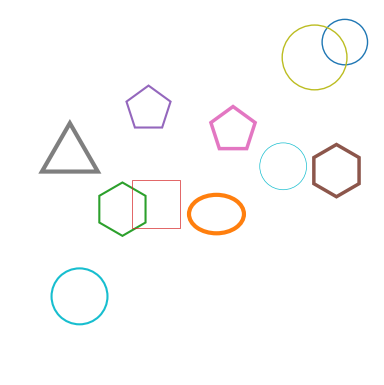[{"shape": "circle", "thickness": 1, "radius": 0.29, "center": [0.896, 0.891]}, {"shape": "oval", "thickness": 3, "radius": 0.36, "center": [0.562, 0.444]}, {"shape": "hexagon", "thickness": 1.5, "radius": 0.35, "center": [0.318, 0.457]}, {"shape": "square", "thickness": 0.5, "radius": 0.31, "center": [0.406, 0.471]}, {"shape": "pentagon", "thickness": 1.5, "radius": 0.3, "center": [0.386, 0.717]}, {"shape": "hexagon", "thickness": 2.5, "radius": 0.34, "center": [0.874, 0.557]}, {"shape": "pentagon", "thickness": 2.5, "radius": 0.3, "center": [0.605, 0.663]}, {"shape": "triangle", "thickness": 3, "radius": 0.42, "center": [0.181, 0.596]}, {"shape": "circle", "thickness": 1, "radius": 0.42, "center": [0.817, 0.851]}, {"shape": "circle", "thickness": 1.5, "radius": 0.36, "center": [0.207, 0.23]}, {"shape": "circle", "thickness": 0.5, "radius": 0.3, "center": [0.736, 0.568]}]